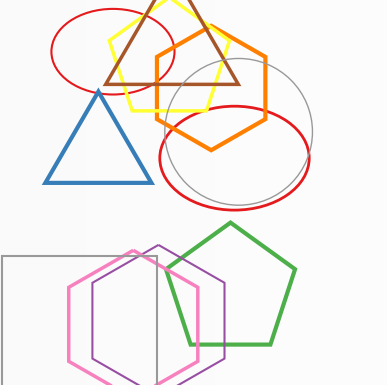[{"shape": "oval", "thickness": 1.5, "radius": 0.79, "center": [0.292, 0.866]}, {"shape": "oval", "thickness": 2, "radius": 0.96, "center": [0.605, 0.589]}, {"shape": "triangle", "thickness": 3, "radius": 0.79, "center": [0.254, 0.604]}, {"shape": "pentagon", "thickness": 3, "radius": 0.88, "center": [0.595, 0.247]}, {"shape": "hexagon", "thickness": 1.5, "radius": 0.98, "center": [0.409, 0.167]}, {"shape": "hexagon", "thickness": 3, "radius": 0.81, "center": [0.545, 0.771]}, {"shape": "pentagon", "thickness": 2.5, "radius": 0.82, "center": [0.437, 0.844]}, {"shape": "triangle", "thickness": 2.5, "radius": 0.99, "center": [0.444, 0.88]}, {"shape": "hexagon", "thickness": 2.5, "radius": 0.96, "center": [0.344, 0.158]}, {"shape": "square", "thickness": 1.5, "radius": 1.0, "center": [0.205, 0.136]}, {"shape": "circle", "thickness": 1, "radius": 0.95, "center": [0.616, 0.658]}]